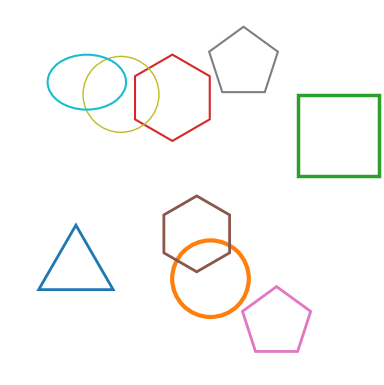[{"shape": "triangle", "thickness": 2, "radius": 0.56, "center": [0.197, 0.304]}, {"shape": "circle", "thickness": 3, "radius": 0.5, "center": [0.547, 0.276]}, {"shape": "square", "thickness": 2.5, "radius": 0.52, "center": [0.88, 0.649]}, {"shape": "hexagon", "thickness": 1.5, "radius": 0.56, "center": [0.448, 0.746]}, {"shape": "hexagon", "thickness": 2, "radius": 0.49, "center": [0.511, 0.393]}, {"shape": "pentagon", "thickness": 2, "radius": 0.47, "center": [0.718, 0.162]}, {"shape": "pentagon", "thickness": 1.5, "radius": 0.47, "center": [0.633, 0.837]}, {"shape": "circle", "thickness": 1, "radius": 0.49, "center": [0.314, 0.755]}, {"shape": "oval", "thickness": 1.5, "radius": 0.51, "center": [0.226, 0.787]}]